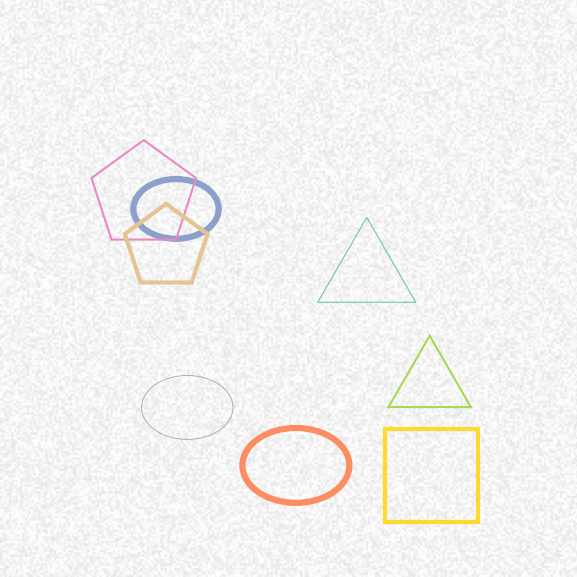[{"shape": "triangle", "thickness": 0.5, "radius": 0.49, "center": [0.635, 0.525]}, {"shape": "oval", "thickness": 3, "radius": 0.46, "center": [0.512, 0.193]}, {"shape": "oval", "thickness": 3, "radius": 0.37, "center": [0.305, 0.637]}, {"shape": "pentagon", "thickness": 1, "radius": 0.48, "center": [0.249, 0.661]}, {"shape": "triangle", "thickness": 1, "radius": 0.41, "center": [0.744, 0.335]}, {"shape": "square", "thickness": 2, "radius": 0.4, "center": [0.748, 0.175]}, {"shape": "pentagon", "thickness": 2, "radius": 0.38, "center": [0.288, 0.571]}, {"shape": "oval", "thickness": 0.5, "radius": 0.4, "center": [0.324, 0.294]}]